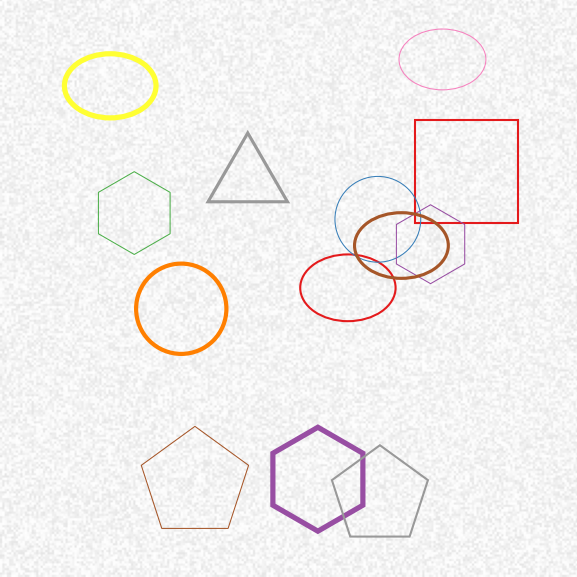[{"shape": "square", "thickness": 1, "radius": 0.44, "center": [0.808, 0.703]}, {"shape": "oval", "thickness": 1, "radius": 0.41, "center": [0.602, 0.501]}, {"shape": "circle", "thickness": 0.5, "radius": 0.37, "center": [0.654, 0.619]}, {"shape": "hexagon", "thickness": 0.5, "radius": 0.36, "center": [0.232, 0.63]}, {"shape": "hexagon", "thickness": 2.5, "radius": 0.45, "center": [0.55, 0.169]}, {"shape": "hexagon", "thickness": 0.5, "radius": 0.34, "center": [0.746, 0.576]}, {"shape": "circle", "thickness": 2, "radius": 0.39, "center": [0.314, 0.464]}, {"shape": "oval", "thickness": 2.5, "radius": 0.4, "center": [0.191, 0.851]}, {"shape": "oval", "thickness": 1.5, "radius": 0.41, "center": [0.695, 0.574]}, {"shape": "pentagon", "thickness": 0.5, "radius": 0.49, "center": [0.338, 0.163]}, {"shape": "oval", "thickness": 0.5, "radius": 0.38, "center": [0.766, 0.896]}, {"shape": "triangle", "thickness": 1.5, "radius": 0.4, "center": [0.429, 0.689]}, {"shape": "pentagon", "thickness": 1, "radius": 0.44, "center": [0.658, 0.141]}]